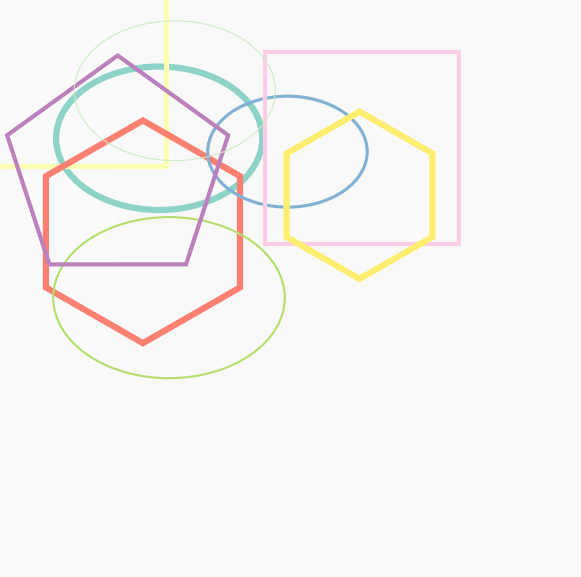[{"shape": "oval", "thickness": 3, "radius": 0.89, "center": [0.274, 0.76]}, {"shape": "square", "thickness": 2.5, "radius": 0.81, "center": [0.124, 0.873]}, {"shape": "hexagon", "thickness": 3, "radius": 0.96, "center": [0.246, 0.598]}, {"shape": "oval", "thickness": 1.5, "radius": 0.69, "center": [0.495, 0.737]}, {"shape": "oval", "thickness": 1, "radius": 1.0, "center": [0.291, 0.484]}, {"shape": "square", "thickness": 2, "radius": 0.83, "center": [0.623, 0.743]}, {"shape": "pentagon", "thickness": 2, "radius": 1.0, "center": [0.202, 0.703]}, {"shape": "oval", "thickness": 0.5, "radius": 0.86, "center": [0.301, 0.842]}, {"shape": "hexagon", "thickness": 3, "radius": 0.72, "center": [0.619, 0.661]}]